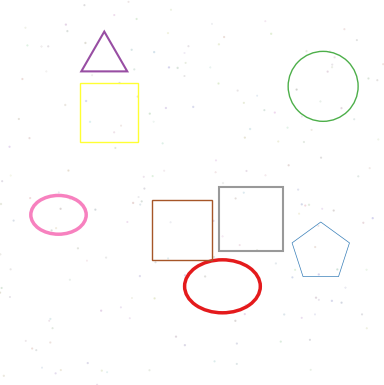[{"shape": "oval", "thickness": 2.5, "radius": 0.49, "center": [0.578, 0.256]}, {"shape": "pentagon", "thickness": 0.5, "radius": 0.39, "center": [0.833, 0.345]}, {"shape": "circle", "thickness": 1, "radius": 0.45, "center": [0.839, 0.776]}, {"shape": "triangle", "thickness": 1.5, "radius": 0.34, "center": [0.271, 0.849]}, {"shape": "square", "thickness": 1, "radius": 0.38, "center": [0.283, 0.708]}, {"shape": "square", "thickness": 1, "radius": 0.39, "center": [0.473, 0.402]}, {"shape": "oval", "thickness": 2.5, "radius": 0.36, "center": [0.152, 0.442]}, {"shape": "square", "thickness": 1.5, "radius": 0.42, "center": [0.653, 0.43]}]